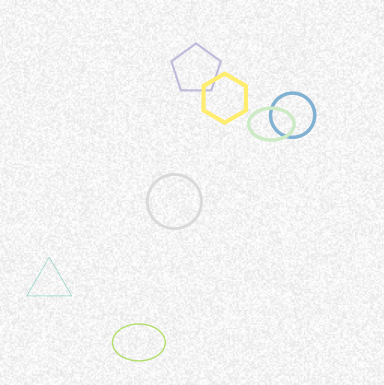[{"shape": "triangle", "thickness": 0.5, "radius": 0.34, "center": [0.128, 0.265]}, {"shape": "pentagon", "thickness": 1.5, "radius": 0.34, "center": [0.509, 0.82]}, {"shape": "circle", "thickness": 2.5, "radius": 0.29, "center": [0.76, 0.701]}, {"shape": "oval", "thickness": 1, "radius": 0.34, "center": [0.361, 0.111]}, {"shape": "circle", "thickness": 2, "radius": 0.35, "center": [0.453, 0.477]}, {"shape": "oval", "thickness": 2.5, "radius": 0.3, "center": [0.705, 0.678]}, {"shape": "hexagon", "thickness": 3, "radius": 0.32, "center": [0.584, 0.745]}]